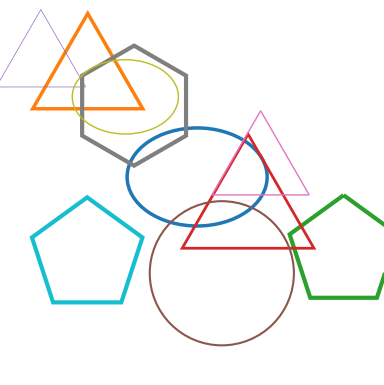[{"shape": "oval", "thickness": 2.5, "radius": 0.91, "center": [0.512, 0.54]}, {"shape": "triangle", "thickness": 2.5, "radius": 0.83, "center": [0.228, 0.8]}, {"shape": "pentagon", "thickness": 3, "radius": 0.74, "center": [0.892, 0.346]}, {"shape": "triangle", "thickness": 2, "radius": 0.99, "center": [0.644, 0.454]}, {"shape": "triangle", "thickness": 0.5, "radius": 0.67, "center": [0.106, 0.841]}, {"shape": "circle", "thickness": 1.5, "radius": 0.94, "center": [0.576, 0.29]}, {"shape": "triangle", "thickness": 1, "radius": 0.73, "center": [0.677, 0.567]}, {"shape": "hexagon", "thickness": 3, "radius": 0.78, "center": [0.348, 0.726]}, {"shape": "oval", "thickness": 1, "radius": 0.69, "center": [0.326, 0.748]}, {"shape": "pentagon", "thickness": 3, "radius": 0.75, "center": [0.226, 0.337]}]